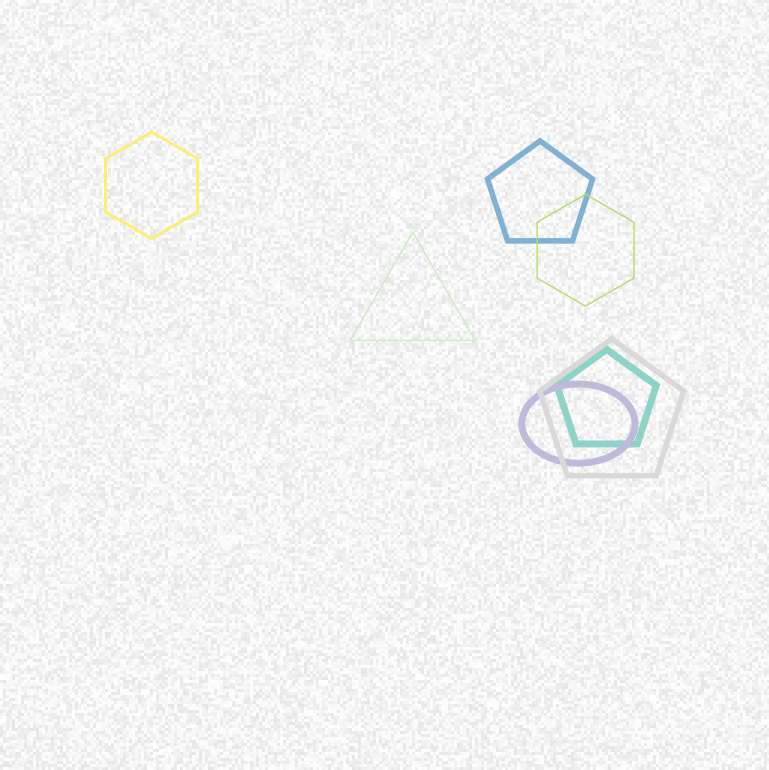[{"shape": "pentagon", "thickness": 2.5, "radius": 0.34, "center": [0.788, 0.478]}, {"shape": "oval", "thickness": 2.5, "radius": 0.37, "center": [0.751, 0.45]}, {"shape": "pentagon", "thickness": 2, "radius": 0.36, "center": [0.701, 0.745]}, {"shape": "hexagon", "thickness": 0.5, "radius": 0.36, "center": [0.76, 0.675]}, {"shape": "pentagon", "thickness": 2, "radius": 0.49, "center": [0.794, 0.462]}, {"shape": "triangle", "thickness": 0.5, "radius": 0.47, "center": [0.536, 0.605]}, {"shape": "hexagon", "thickness": 1, "radius": 0.35, "center": [0.197, 0.759]}]